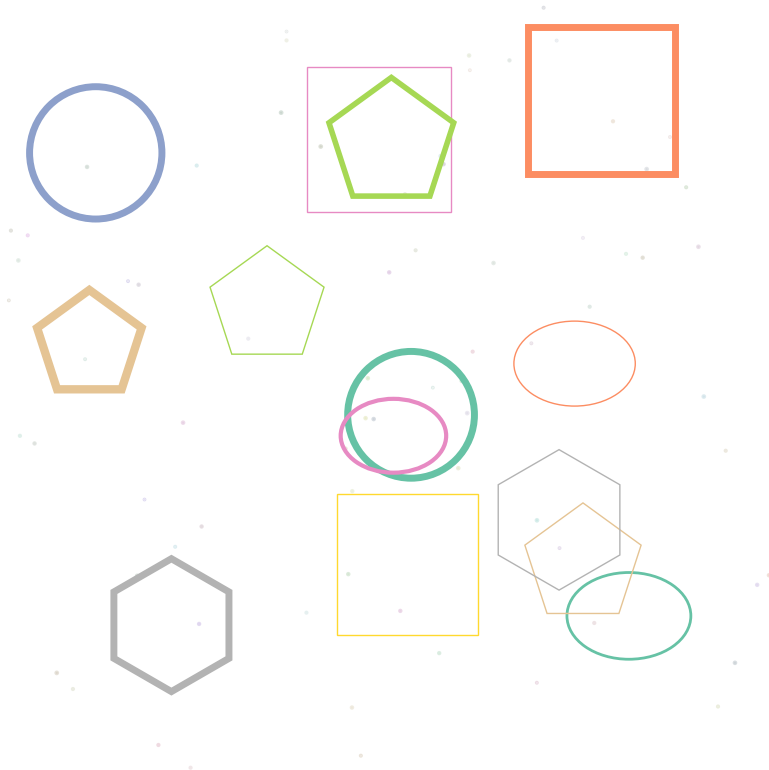[{"shape": "oval", "thickness": 1, "radius": 0.4, "center": [0.817, 0.2]}, {"shape": "circle", "thickness": 2.5, "radius": 0.41, "center": [0.534, 0.461]}, {"shape": "square", "thickness": 2.5, "radius": 0.48, "center": [0.781, 0.87]}, {"shape": "oval", "thickness": 0.5, "radius": 0.39, "center": [0.746, 0.528]}, {"shape": "circle", "thickness": 2.5, "radius": 0.43, "center": [0.124, 0.801]}, {"shape": "oval", "thickness": 1.5, "radius": 0.34, "center": [0.511, 0.434]}, {"shape": "square", "thickness": 0.5, "radius": 0.47, "center": [0.492, 0.819]}, {"shape": "pentagon", "thickness": 2, "radius": 0.43, "center": [0.508, 0.814]}, {"shape": "pentagon", "thickness": 0.5, "radius": 0.39, "center": [0.347, 0.603]}, {"shape": "square", "thickness": 0.5, "radius": 0.46, "center": [0.529, 0.267]}, {"shape": "pentagon", "thickness": 3, "radius": 0.36, "center": [0.116, 0.552]}, {"shape": "pentagon", "thickness": 0.5, "radius": 0.4, "center": [0.757, 0.267]}, {"shape": "hexagon", "thickness": 0.5, "radius": 0.46, "center": [0.726, 0.325]}, {"shape": "hexagon", "thickness": 2.5, "radius": 0.43, "center": [0.223, 0.188]}]